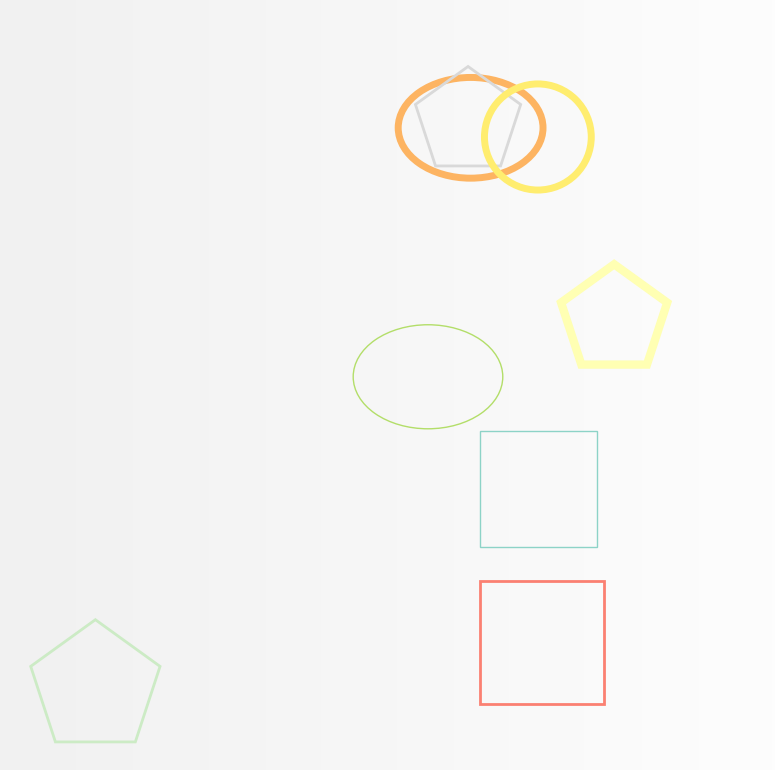[{"shape": "square", "thickness": 0.5, "radius": 0.38, "center": [0.695, 0.365]}, {"shape": "pentagon", "thickness": 3, "radius": 0.36, "center": [0.792, 0.585]}, {"shape": "square", "thickness": 1, "radius": 0.4, "center": [0.699, 0.166]}, {"shape": "oval", "thickness": 2.5, "radius": 0.47, "center": [0.607, 0.834]}, {"shape": "oval", "thickness": 0.5, "radius": 0.48, "center": [0.552, 0.511]}, {"shape": "pentagon", "thickness": 1, "radius": 0.36, "center": [0.604, 0.842]}, {"shape": "pentagon", "thickness": 1, "radius": 0.44, "center": [0.123, 0.107]}, {"shape": "circle", "thickness": 2.5, "radius": 0.34, "center": [0.694, 0.822]}]